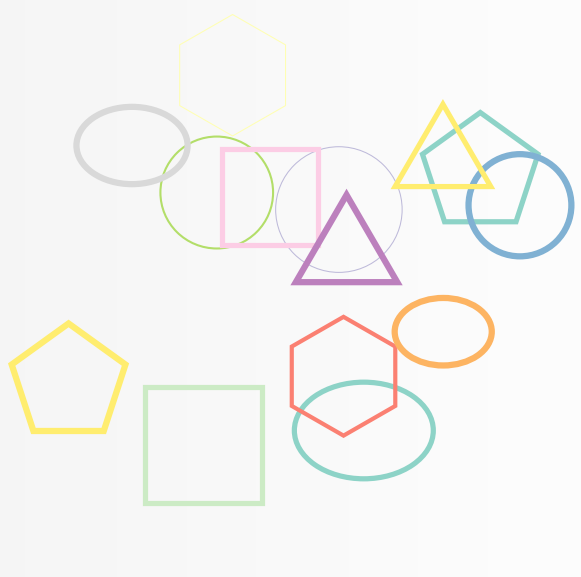[{"shape": "pentagon", "thickness": 2.5, "radius": 0.52, "center": [0.826, 0.7]}, {"shape": "oval", "thickness": 2.5, "radius": 0.6, "center": [0.626, 0.254]}, {"shape": "hexagon", "thickness": 0.5, "radius": 0.53, "center": [0.4, 0.869]}, {"shape": "circle", "thickness": 0.5, "radius": 0.54, "center": [0.583, 0.636]}, {"shape": "hexagon", "thickness": 2, "radius": 0.51, "center": [0.591, 0.348]}, {"shape": "circle", "thickness": 3, "radius": 0.44, "center": [0.895, 0.644]}, {"shape": "oval", "thickness": 3, "radius": 0.42, "center": [0.763, 0.425]}, {"shape": "circle", "thickness": 1, "radius": 0.48, "center": [0.373, 0.666]}, {"shape": "square", "thickness": 2.5, "radius": 0.41, "center": [0.465, 0.658]}, {"shape": "oval", "thickness": 3, "radius": 0.48, "center": [0.227, 0.747]}, {"shape": "triangle", "thickness": 3, "radius": 0.5, "center": [0.596, 0.561]}, {"shape": "square", "thickness": 2.5, "radius": 0.5, "center": [0.35, 0.228]}, {"shape": "triangle", "thickness": 2.5, "radius": 0.48, "center": [0.762, 0.724]}, {"shape": "pentagon", "thickness": 3, "radius": 0.51, "center": [0.118, 0.336]}]